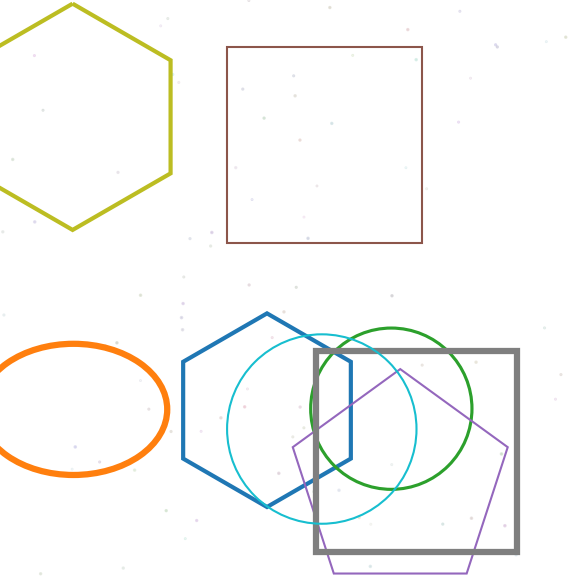[{"shape": "hexagon", "thickness": 2, "radius": 0.84, "center": [0.462, 0.289]}, {"shape": "oval", "thickness": 3, "radius": 0.81, "center": [0.127, 0.29]}, {"shape": "circle", "thickness": 1.5, "radius": 0.7, "center": [0.678, 0.291]}, {"shape": "pentagon", "thickness": 1, "radius": 0.98, "center": [0.693, 0.164]}, {"shape": "square", "thickness": 1, "radius": 0.85, "center": [0.562, 0.748]}, {"shape": "square", "thickness": 3, "radius": 0.87, "center": [0.721, 0.217]}, {"shape": "hexagon", "thickness": 2, "radius": 0.98, "center": [0.126, 0.797]}, {"shape": "circle", "thickness": 1, "radius": 0.82, "center": [0.557, 0.256]}]